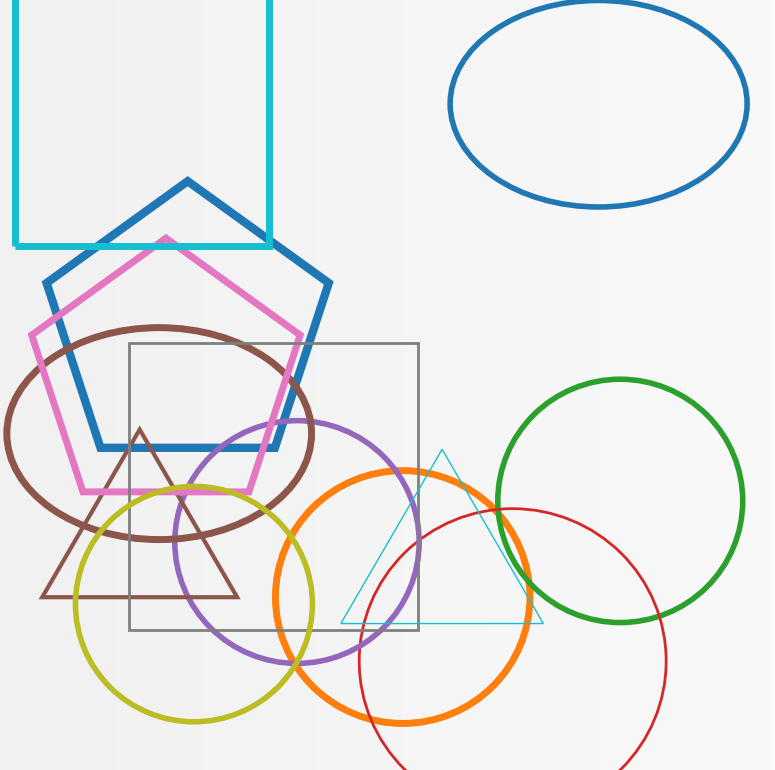[{"shape": "oval", "thickness": 2, "radius": 0.96, "center": [0.772, 0.865]}, {"shape": "pentagon", "thickness": 3, "radius": 0.96, "center": [0.242, 0.573]}, {"shape": "circle", "thickness": 2.5, "radius": 0.82, "center": [0.52, 0.225]}, {"shape": "circle", "thickness": 2, "radius": 0.79, "center": [0.8, 0.349]}, {"shape": "circle", "thickness": 1, "radius": 0.99, "center": [0.662, 0.141]}, {"shape": "circle", "thickness": 2, "radius": 0.79, "center": [0.383, 0.296]}, {"shape": "triangle", "thickness": 1.5, "radius": 0.73, "center": [0.18, 0.297]}, {"shape": "oval", "thickness": 2.5, "radius": 0.98, "center": [0.205, 0.437]}, {"shape": "pentagon", "thickness": 2.5, "radius": 0.91, "center": [0.214, 0.509]}, {"shape": "square", "thickness": 1, "radius": 0.93, "center": [0.353, 0.369]}, {"shape": "circle", "thickness": 2, "radius": 0.76, "center": [0.25, 0.215]}, {"shape": "triangle", "thickness": 0.5, "radius": 0.75, "center": [0.57, 0.266]}, {"shape": "square", "thickness": 2.5, "radius": 0.82, "center": [0.183, 0.845]}]